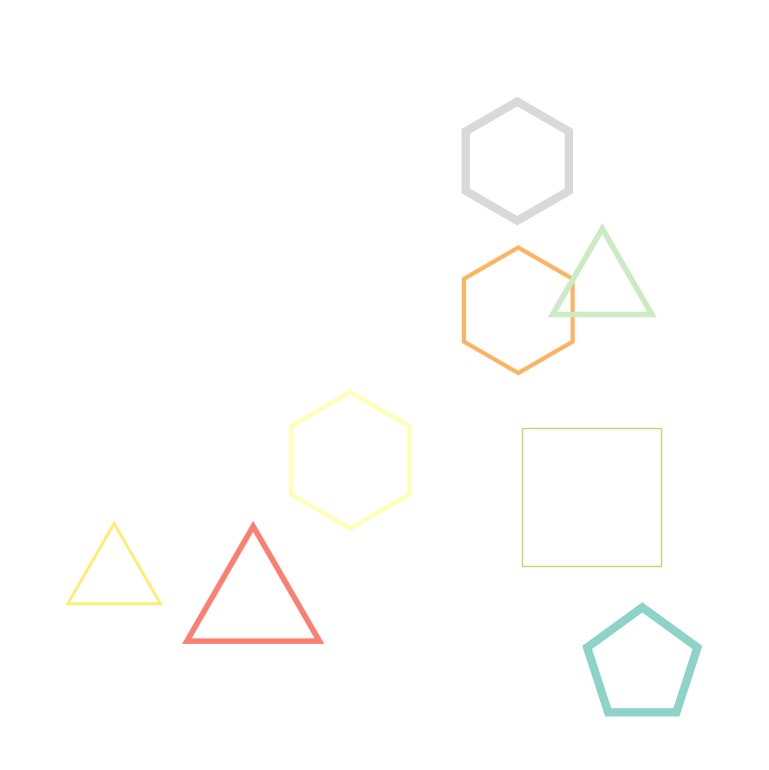[{"shape": "pentagon", "thickness": 3, "radius": 0.38, "center": [0.834, 0.136]}, {"shape": "hexagon", "thickness": 1.5, "radius": 0.44, "center": [0.455, 0.402]}, {"shape": "triangle", "thickness": 2, "radius": 0.5, "center": [0.329, 0.217]}, {"shape": "hexagon", "thickness": 1.5, "radius": 0.41, "center": [0.673, 0.597]}, {"shape": "square", "thickness": 0.5, "radius": 0.45, "center": [0.768, 0.355]}, {"shape": "hexagon", "thickness": 3, "radius": 0.39, "center": [0.672, 0.791]}, {"shape": "triangle", "thickness": 2, "radius": 0.37, "center": [0.782, 0.629]}, {"shape": "triangle", "thickness": 1, "radius": 0.35, "center": [0.148, 0.251]}]